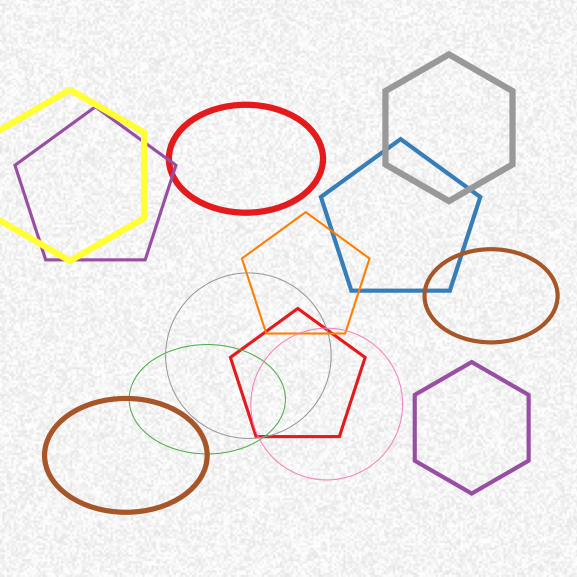[{"shape": "pentagon", "thickness": 1.5, "radius": 0.61, "center": [0.516, 0.342]}, {"shape": "oval", "thickness": 3, "radius": 0.67, "center": [0.426, 0.724]}, {"shape": "pentagon", "thickness": 2, "radius": 0.73, "center": [0.694, 0.613]}, {"shape": "oval", "thickness": 0.5, "radius": 0.68, "center": [0.359, 0.308]}, {"shape": "pentagon", "thickness": 1.5, "radius": 0.73, "center": [0.165, 0.668]}, {"shape": "hexagon", "thickness": 2, "radius": 0.57, "center": [0.817, 0.258]}, {"shape": "pentagon", "thickness": 1, "radius": 0.58, "center": [0.529, 0.516]}, {"shape": "hexagon", "thickness": 3, "radius": 0.74, "center": [0.121, 0.696]}, {"shape": "oval", "thickness": 2.5, "radius": 0.7, "center": [0.218, 0.211]}, {"shape": "oval", "thickness": 2, "radius": 0.58, "center": [0.85, 0.487]}, {"shape": "circle", "thickness": 0.5, "radius": 0.66, "center": [0.566, 0.299]}, {"shape": "hexagon", "thickness": 3, "radius": 0.64, "center": [0.777, 0.778]}, {"shape": "circle", "thickness": 0.5, "radius": 0.72, "center": [0.43, 0.383]}]